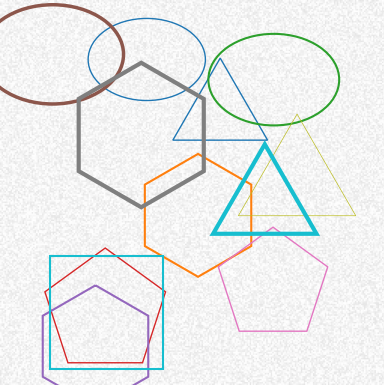[{"shape": "triangle", "thickness": 1, "radius": 0.71, "center": [0.572, 0.707]}, {"shape": "oval", "thickness": 1, "radius": 0.76, "center": [0.381, 0.846]}, {"shape": "hexagon", "thickness": 1.5, "radius": 0.8, "center": [0.514, 0.441]}, {"shape": "oval", "thickness": 1.5, "radius": 0.85, "center": [0.711, 0.793]}, {"shape": "pentagon", "thickness": 1, "radius": 0.82, "center": [0.273, 0.191]}, {"shape": "hexagon", "thickness": 1.5, "radius": 0.79, "center": [0.248, 0.101]}, {"shape": "oval", "thickness": 2.5, "radius": 0.92, "center": [0.137, 0.859]}, {"shape": "pentagon", "thickness": 1, "radius": 0.75, "center": [0.709, 0.261]}, {"shape": "hexagon", "thickness": 3, "radius": 0.94, "center": [0.367, 0.649]}, {"shape": "triangle", "thickness": 0.5, "radius": 0.88, "center": [0.772, 0.528]}, {"shape": "triangle", "thickness": 3, "radius": 0.77, "center": [0.688, 0.47]}, {"shape": "square", "thickness": 1.5, "radius": 0.74, "center": [0.277, 0.188]}]